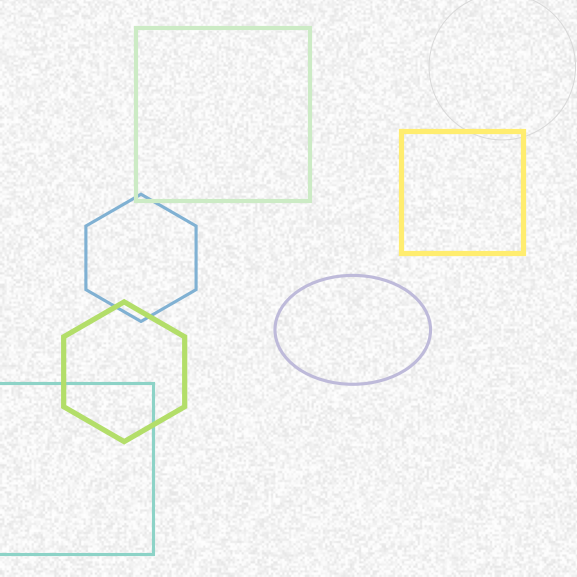[{"shape": "square", "thickness": 1.5, "radius": 0.74, "center": [0.117, 0.188]}, {"shape": "oval", "thickness": 1.5, "radius": 0.67, "center": [0.611, 0.428]}, {"shape": "hexagon", "thickness": 1.5, "radius": 0.55, "center": [0.244, 0.553]}, {"shape": "hexagon", "thickness": 2.5, "radius": 0.6, "center": [0.215, 0.355]}, {"shape": "circle", "thickness": 0.5, "radius": 0.63, "center": [0.87, 0.884]}, {"shape": "square", "thickness": 2, "radius": 0.75, "center": [0.386, 0.801]}, {"shape": "square", "thickness": 2.5, "radius": 0.53, "center": [0.8, 0.667]}]